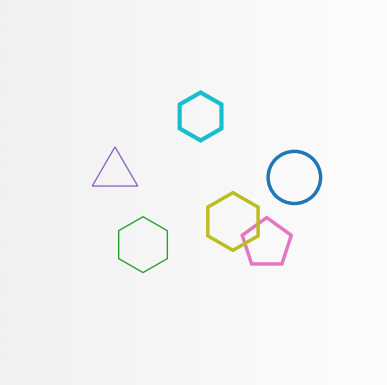[{"shape": "circle", "thickness": 2.5, "radius": 0.34, "center": [0.76, 0.539]}, {"shape": "hexagon", "thickness": 1, "radius": 0.36, "center": [0.369, 0.365]}, {"shape": "triangle", "thickness": 1, "radius": 0.34, "center": [0.297, 0.551]}, {"shape": "pentagon", "thickness": 2.5, "radius": 0.33, "center": [0.688, 0.368]}, {"shape": "hexagon", "thickness": 2.5, "radius": 0.37, "center": [0.601, 0.425]}, {"shape": "hexagon", "thickness": 3, "radius": 0.31, "center": [0.518, 0.698]}]